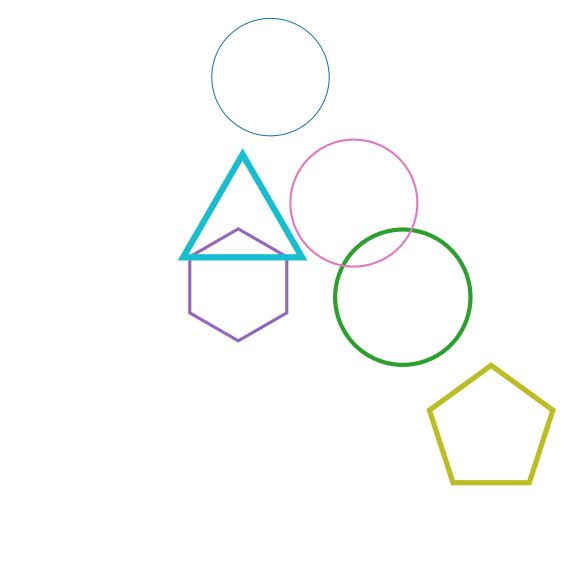[{"shape": "circle", "thickness": 0.5, "radius": 0.51, "center": [0.468, 0.866]}, {"shape": "circle", "thickness": 2, "radius": 0.59, "center": [0.698, 0.484]}, {"shape": "hexagon", "thickness": 1.5, "radius": 0.48, "center": [0.413, 0.506]}, {"shape": "circle", "thickness": 1, "radius": 0.55, "center": [0.613, 0.648]}, {"shape": "pentagon", "thickness": 2.5, "radius": 0.56, "center": [0.85, 0.254]}, {"shape": "triangle", "thickness": 3, "radius": 0.59, "center": [0.42, 0.613]}]